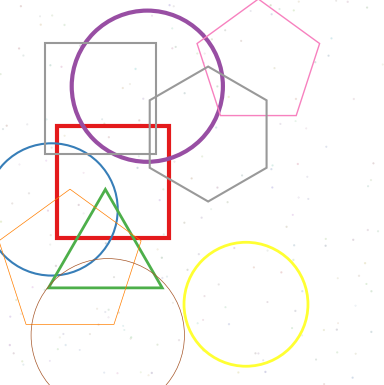[{"shape": "square", "thickness": 3, "radius": 0.73, "center": [0.292, 0.527]}, {"shape": "circle", "thickness": 1.5, "radius": 0.86, "center": [0.134, 0.456]}, {"shape": "triangle", "thickness": 2, "radius": 0.85, "center": [0.274, 0.338]}, {"shape": "circle", "thickness": 3, "radius": 0.98, "center": [0.383, 0.776]}, {"shape": "pentagon", "thickness": 0.5, "radius": 0.97, "center": [0.182, 0.314]}, {"shape": "circle", "thickness": 2, "radius": 0.8, "center": [0.639, 0.21]}, {"shape": "circle", "thickness": 0.5, "radius": 1.0, "center": [0.28, 0.129]}, {"shape": "pentagon", "thickness": 1, "radius": 0.84, "center": [0.671, 0.835]}, {"shape": "hexagon", "thickness": 1.5, "radius": 0.88, "center": [0.541, 0.652]}, {"shape": "square", "thickness": 1.5, "radius": 0.72, "center": [0.261, 0.744]}]